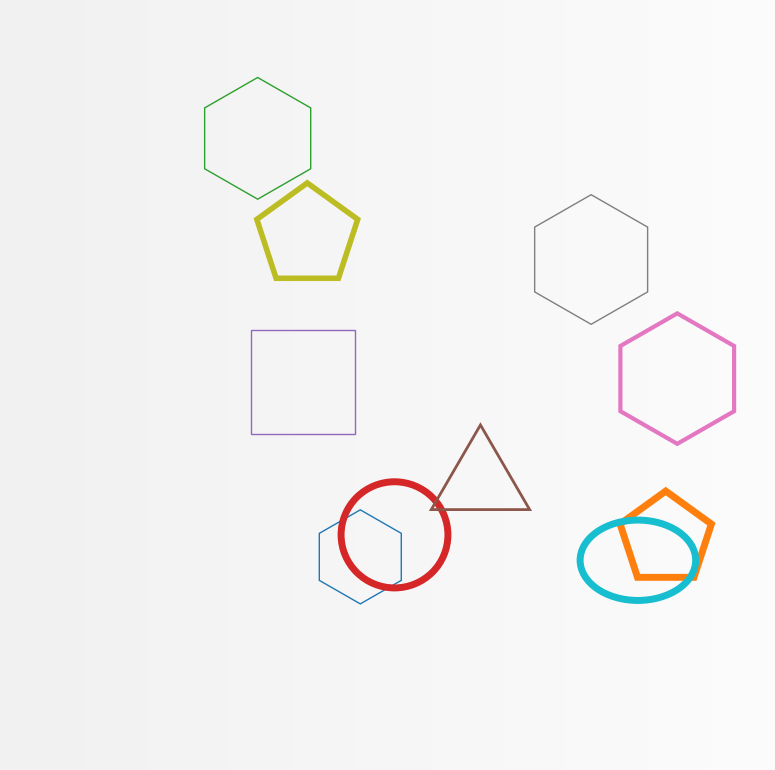[{"shape": "hexagon", "thickness": 0.5, "radius": 0.31, "center": [0.465, 0.277]}, {"shape": "pentagon", "thickness": 2.5, "radius": 0.31, "center": [0.859, 0.3]}, {"shape": "hexagon", "thickness": 0.5, "radius": 0.4, "center": [0.332, 0.82]}, {"shape": "circle", "thickness": 2.5, "radius": 0.34, "center": [0.509, 0.305]}, {"shape": "square", "thickness": 0.5, "radius": 0.34, "center": [0.391, 0.504]}, {"shape": "triangle", "thickness": 1, "radius": 0.37, "center": [0.62, 0.375]}, {"shape": "hexagon", "thickness": 1.5, "radius": 0.42, "center": [0.874, 0.508]}, {"shape": "hexagon", "thickness": 0.5, "radius": 0.42, "center": [0.763, 0.663]}, {"shape": "pentagon", "thickness": 2, "radius": 0.34, "center": [0.396, 0.694]}, {"shape": "oval", "thickness": 2.5, "radius": 0.37, "center": [0.823, 0.272]}]